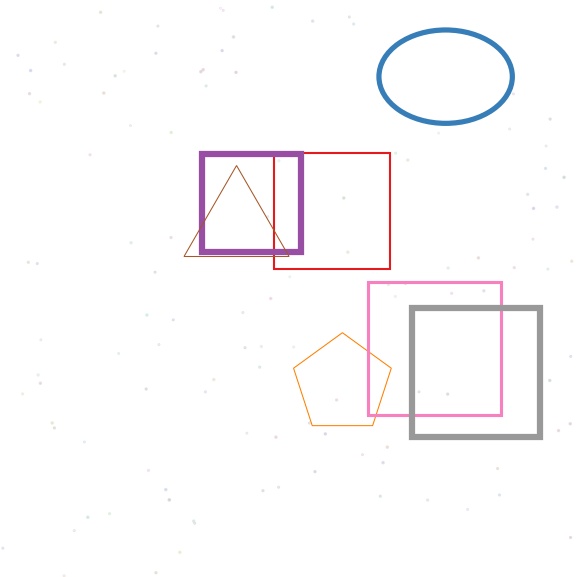[{"shape": "square", "thickness": 1, "radius": 0.5, "center": [0.574, 0.633]}, {"shape": "oval", "thickness": 2.5, "radius": 0.58, "center": [0.772, 0.866]}, {"shape": "square", "thickness": 3, "radius": 0.43, "center": [0.435, 0.648]}, {"shape": "pentagon", "thickness": 0.5, "radius": 0.44, "center": [0.593, 0.334]}, {"shape": "triangle", "thickness": 0.5, "radius": 0.53, "center": [0.41, 0.608]}, {"shape": "square", "thickness": 1.5, "radius": 0.58, "center": [0.752, 0.396]}, {"shape": "square", "thickness": 3, "radius": 0.56, "center": [0.824, 0.354]}]